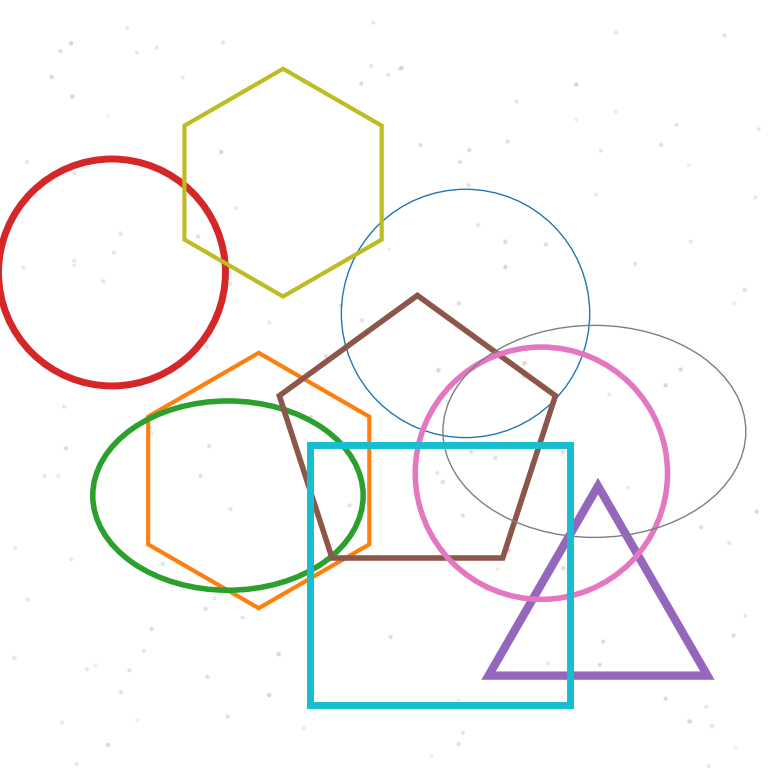[{"shape": "circle", "thickness": 0.5, "radius": 0.81, "center": [0.605, 0.593]}, {"shape": "hexagon", "thickness": 1.5, "radius": 0.83, "center": [0.336, 0.376]}, {"shape": "oval", "thickness": 2, "radius": 0.88, "center": [0.296, 0.356]}, {"shape": "circle", "thickness": 2.5, "radius": 0.74, "center": [0.145, 0.646]}, {"shape": "triangle", "thickness": 3, "radius": 0.82, "center": [0.777, 0.205]}, {"shape": "pentagon", "thickness": 2, "radius": 0.94, "center": [0.542, 0.428]}, {"shape": "circle", "thickness": 2, "radius": 0.82, "center": [0.703, 0.385]}, {"shape": "oval", "thickness": 0.5, "radius": 0.98, "center": [0.772, 0.44]}, {"shape": "hexagon", "thickness": 1.5, "radius": 0.74, "center": [0.368, 0.763]}, {"shape": "square", "thickness": 2.5, "radius": 0.84, "center": [0.571, 0.253]}]